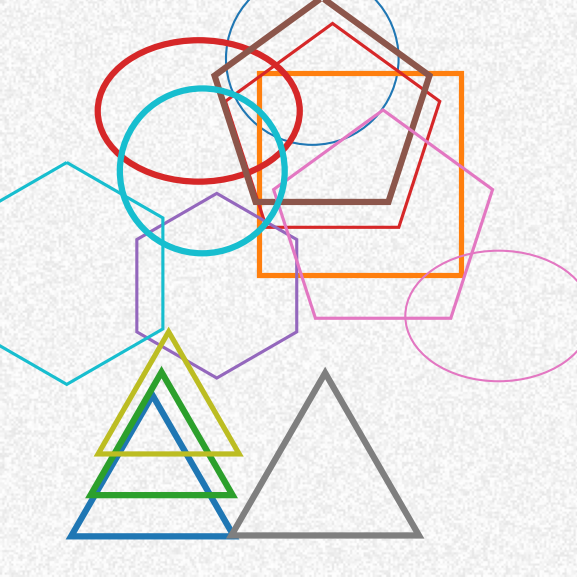[{"shape": "triangle", "thickness": 3, "radius": 0.81, "center": [0.264, 0.152]}, {"shape": "circle", "thickness": 1, "radius": 0.75, "center": [0.541, 0.898]}, {"shape": "square", "thickness": 2.5, "radius": 0.88, "center": [0.623, 0.698]}, {"shape": "triangle", "thickness": 3, "radius": 0.71, "center": [0.28, 0.213]}, {"shape": "pentagon", "thickness": 1.5, "radius": 0.98, "center": [0.576, 0.763]}, {"shape": "oval", "thickness": 3, "radius": 0.87, "center": [0.344, 0.807]}, {"shape": "hexagon", "thickness": 1.5, "radius": 0.8, "center": [0.375, 0.504]}, {"shape": "pentagon", "thickness": 3, "radius": 0.98, "center": [0.558, 0.808]}, {"shape": "pentagon", "thickness": 1.5, "radius": 1.0, "center": [0.663, 0.609]}, {"shape": "oval", "thickness": 1, "radius": 0.81, "center": [0.863, 0.452]}, {"shape": "triangle", "thickness": 3, "radius": 0.94, "center": [0.563, 0.166]}, {"shape": "triangle", "thickness": 2.5, "radius": 0.71, "center": [0.292, 0.284]}, {"shape": "circle", "thickness": 3, "radius": 0.71, "center": [0.35, 0.703]}, {"shape": "hexagon", "thickness": 1.5, "radius": 0.96, "center": [0.116, 0.526]}]